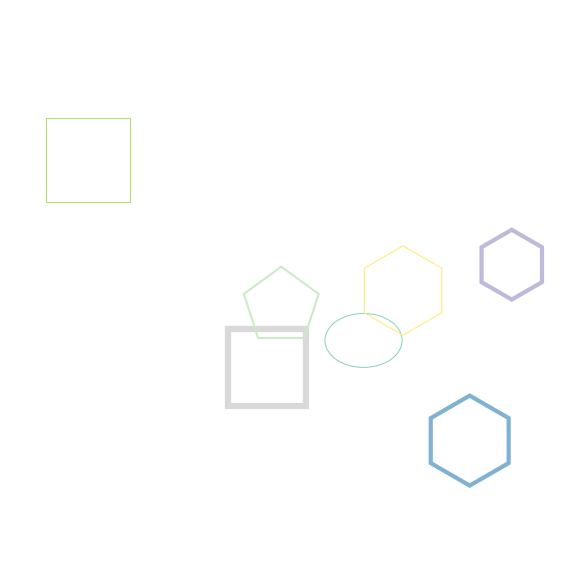[{"shape": "oval", "thickness": 0.5, "radius": 0.33, "center": [0.63, 0.41]}, {"shape": "hexagon", "thickness": 2, "radius": 0.3, "center": [0.886, 0.541]}, {"shape": "hexagon", "thickness": 2, "radius": 0.39, "center": [0.813, 0.236]}, {"shape": "square", "thickness": 0.5, "radius": 0.36, "center": [0.153, 0.722]}, {"shape": "square", "thickness": 3, "radius": 0.34, "center": [0.462, 0.363]}, {"shape": "pentagon", "thickness": 1, "radius": 0.34, "center": [0.487, 0.469]}, {"shape": "hexagon", "thickness": 0.5, "radius": 0.39, "center": [0.698, 0.496]}]